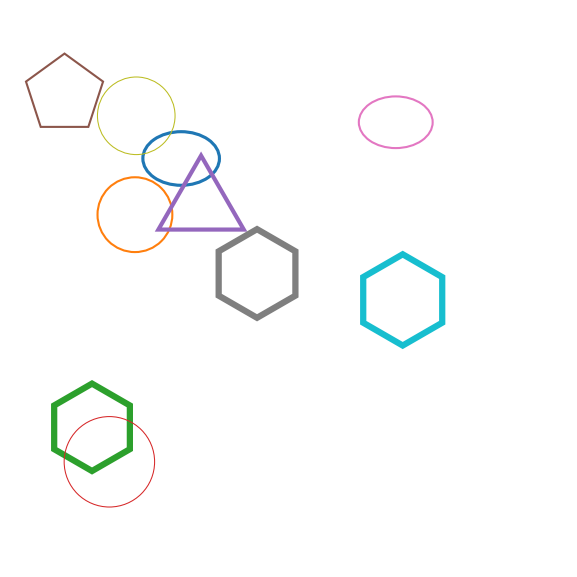[{"shape": "oval", "thickness": 1.5, "radius": 0.33, "center": [0.314, 0.725]}, {"shape": "circle", "thickness": 1, "radius": 0.32, "center": [0.234, 0.627]}, {"shape": "hexagon", "thickness": 3, "radius": 0.38, "center": [0.159, 0.259]}, {"shape": "circle", "thickness": 0.5, "radius": 0.39, "center": [0.189, 0.199]}, {"shape": "triangle", "thickness": 2, "radius": 0.43, "center": [0.348, 0.644]}, {"shape": "pentagon", "thickness": 1, "radius": 0.35, "center": [0.112, 0.836]}, {"shape": "oval", "thickness": 1, "radius": 0.32, "center": [0.685, 0.787]}, {"shape": "hexagon", "thickness": 3, "radius": 0.38, "center": [0.445, 0.526]}, {"shape": "circle", "thickness": 0.5, "radius": 0.34, "center": [0.236, 0.799]}, {"shape": "hexagon", "thickness": 3, "radius": 0.39, "center": [0.697, 0.48]}]